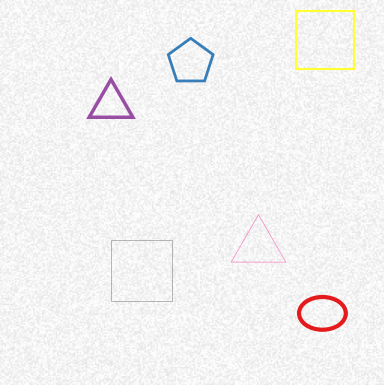[{"shape": "oval", "thickness": 3, "radius": 0.3, "center": [0.837, 0.186]}, {"shape": "pentagon", "thickness": 2, "radius": 0.31, "center": [0.495, 0.839]}, {"shape": "triangle", "thickness": 2.5, "radius": 0.33, "center": [0.288, 0.728]}, {"shape": "square", "thickness": 1.5, "radius": 0.38, "center": [0.844, 0.896]}, {"shape": "triangle", "thickness": 0.5, "radius": 0.41, "center": [0.671, 0.36]}, {"shape": "square", "thickness": 0.5, "radius": 0.39, "center": [0.367, 0.298]}]